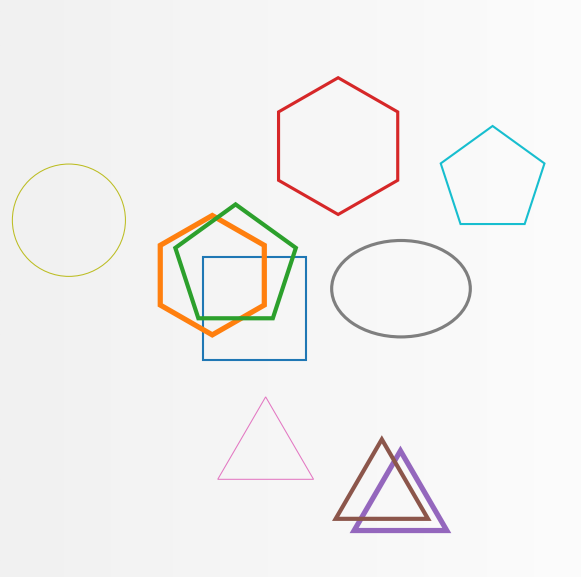[{"shape": "square", "thickness": 1, "radius": 0.44, "center": [0.438, 0.465]}, {"shape": "hexagon", "thickness": 2.5, "radius": 0.52, "center": [0.365, 0.523]}, {"shape": "pentagon", "thickness": 2, "radius": 0.55, "center": [0.405, 0.536]}, {"shape": "hexagon", "thickness": 1.5, "radius": 0.59, "center": [0.582, 0.746]}, {"shape": "triangle", "thickness": 2.5, "radius": 0.46, "center": [0.689, 0.126]}, {"shape": "triangle", "thickness": 2, "radius": 0.46, "center": [0.657, 0.147]}, {"shape": "triangle", "thickness": 0.5, "radius": 0.48, "center": [0.457, 0.217]}, {"shape": "oval", "thickness": 1.5, "radius": 0.6, "center": [0.69, 0.499]}, {"shape": "circle", "thickness": 0.5, "radius": 0.49, "center": [0.119, 0.618]}, {"shape": "pentagon", "thickness": 1, "radius": 0.47, "center": [0.847, 0.687]}]